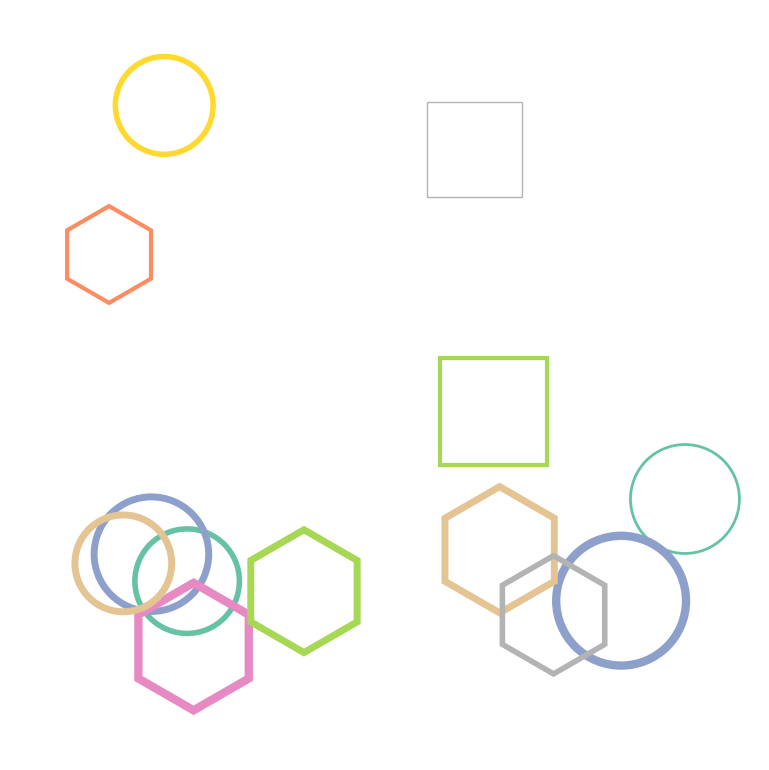[{"shape": "circle", "thickness": 2, "radius": 0.34, "center": [0.243, 0.245]}, {"shape": "circle", "thickness": 1, "radius": 0.35, "center": [0.89, 0.352]}, {"shape": "hexagon", "thickness": 1.5, "radius": 0.31, "center": [0.142, 0.669]}, {"shape": "circle", "thickness": 3, "radius": 0.42, "center": [0.807, 0.22]}, {"shape": "circle", "thickness": 2.5, "radius": 0.37, "center": [0.197, 0.28]}, {"shape": "hexagon", "thickness": 3, "radius": 0.41, "center": [0.251, 0.16]}, {"shape": "square", "thickness": 1.5, "radius": 0.35, "center": [0.641, 0.466]}, {"shape": "hexagon", "thickness": 2.5, "radius": 0.4, "center": [0.395, 0.232]}, {"shape": "circle", "thickness": 2, "radius": 0.32, "center": [0.213, 0.863]}, {"shape": "hexagon", "thickness": 2.5, "radius": 0.41, "center": [0.649, 0.286]}, {"shape": "circle", "thickness": 2.5, "radius": 0.31, "center": [0.16, 0.268]}, {"shape": "square", "thickness": 0.5, "radius": 0.31, "center": [0.616, 0.805]}, {"shape": "hexagon", "thickness": 2, "radius": 0.38, "center": [0.719, 0.202]}]